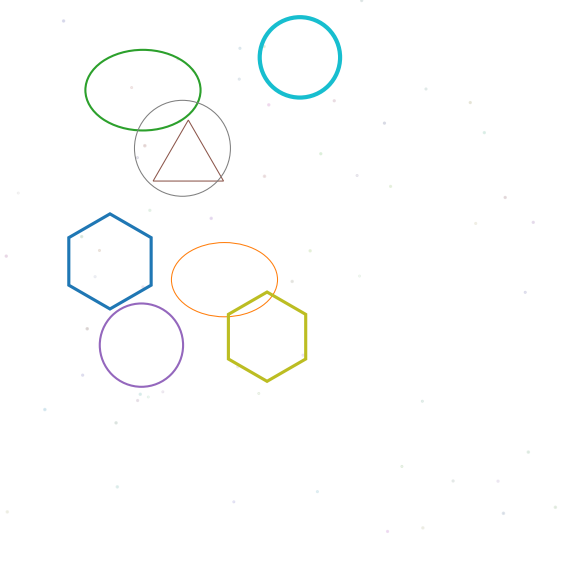[{"shape": "hexagon", "thickness": 1.5, "radius": 0.41, "center": [0.19, 0.546]}, {"shape": "oval", "thickness": 0.5, "radius": 0.46, "center": [0.389, 0.515]}, {"shape": "oval", "thickness": 1, "radius": 0.5, "center": [0.248, 0.843]}, {"shape": "circle", "thickness": 1, "radius": 0.36, "center": [0.245, 0.401]}, {"shape": "triangle", "thickness": 0.5, "radius": 0.35, "center": [0.326, 0.721]}, {"shape": "circle", "thickness": 0.5, "radius": 0.42, "center": [0.316, 0.742]}, {"shape": "hexagon", "thickness": 1.5, "radius": 0.39, "center": [0.462, 0.416]}, {"shape": "circle", "thickness": 2, "radius": 0.35, "center": [0.519, 0.9]}]